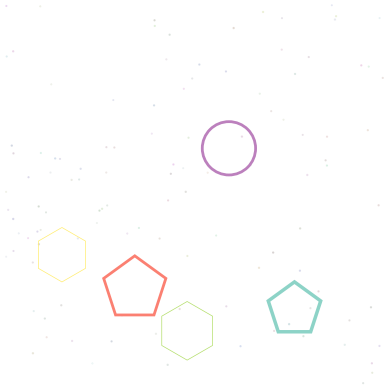[{"shape": "pentagon", "thickness": 2.5, "radius": 0.36, "center": [0.765, 0.196]}, {"shape": "pentagon", "thickness": 2, "radius": 0.42, "center": [0.35, 0.251]}, {"shape": "hexagon", "thickness": 0.5, "radius": 0.38, "center": [0.486, 0.141]}, {"shape": "circle", "thickness": 2, "radius": 0.35, "center": [0.595, 0.615]}, {"shape": "hexagon", "thickness": 0.5, "radius": 0.35, "center": [0.161, 0.338]}]